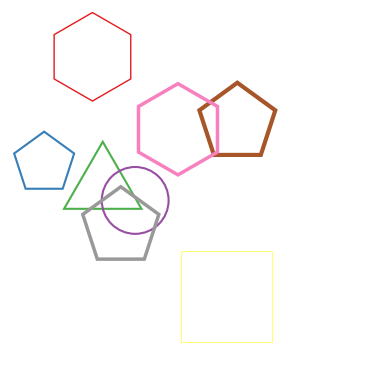[{"shape": "hexagon", "thickness": 1, "radius": 0.57, "center": [0.24, 0.853]}, {"shape": "pentagon", "thickness": 1.5, "radius": 0.41, "center": [0.115, 0.576]}, {"shape": "triangle", "thickness": 1.5, "radius": 0.58, "center": [0.267, 0.516]}, {"shape": "circle", "thickness": 1.5, "radius": 0.43, "center": [0.351, 0.479]}, {"shape": "square", "thickness": 0.5, "radius": 0.59, "center": [0.589, 0.231]}, {"shape": "pentagon", "thickness": 3, "radius": 0.52, "center": [0.616, 0.681]}, {"shape": "hexagon", "thickness": 2.5, "radius": 0.59, "center": [0.462, 0.664]}, {"shape": "pentagon", "thickness": 2.5, "radius": 0.52, "center": [0.314, 0.411]}]